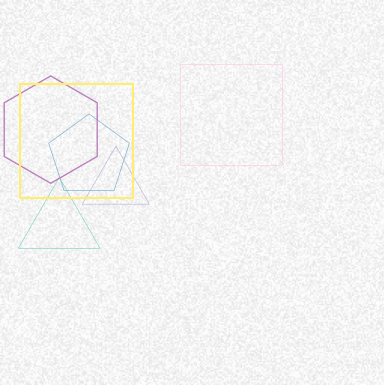[{"shape": "triangle", "thickness": 0.5, "radius": 0.61, "center": [0.154, 0.416]}, {"shape": "triangle", "thickness": 0.5, "radius": 0.5, "center": [0.301, 0.52]}, {"shape": "pentagon", "thickness": 0.5, "radius": 0.55, "center": [0.231, 0.594]}, {"shape": "square", "thickness": 0.5, "radius": 0.66, "center": [0.6, 0.703]}, {"shape": "hexagon", "thickness": 1, "radius": 0.7, "center": [0.132, 0.663]}, {"shape": "square", "thickness": 1.5, "radius": 0.74, "center": [0.199, 0.633]}]